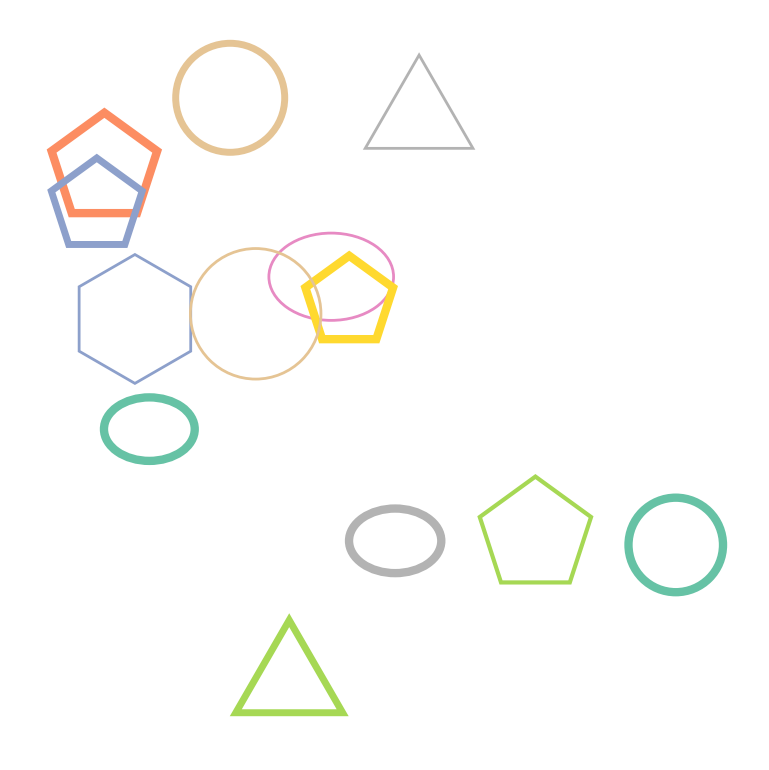[{"shape": "circle", "thickness": 3, "radius": 0.31, "center": [0.878, 0.292]}, {"shape": "oval", "thickness": 3, "radius": 0.29, "center": [0.194, 0.443]}, {"shape": "pentagon", "thickness": 3, "radius": 0.36, "center": [0.136, 0.782]}, {"shape": "hexagon", "thickness": 1, "radius": 0.42, "center": [0.175, 0.586]}, {"shape": "pentagon", "thickness": 2.5, "radius": 0.31, "center": [0.126, 0.733]}, {"shape": "oval", "thickness": 1, "radius": 0.4, "center": [0.43, 0.641]}, {"shape": "triangle", "thickness": 2.5, "radius": 0.4, "center": [0.376, 0.114]}, {"shape": "pentagon", "thickness": 1.5, "radius": 0.38, "center": [0.695, 0.305]}, {"shape": "pentagon", "thickness": 3, "radius": 0.3, "center": [0.454, 0.608]}, {"shape": "circle", "thickness": 1, "radius": 0.42, "center": [0.332, 0.592]}, {"shape": "circle", "thickness": 2.5, "radius": 0.35, "center": [0.299, 0.873]}, {"shape": "triangle", "thickness": 1, "radius": 0.4, "center": [0.544, 0.848]}, {"shape": "oval", "thickness": 3, "radius": 0.3, "center": [0.513, 0.298]}]